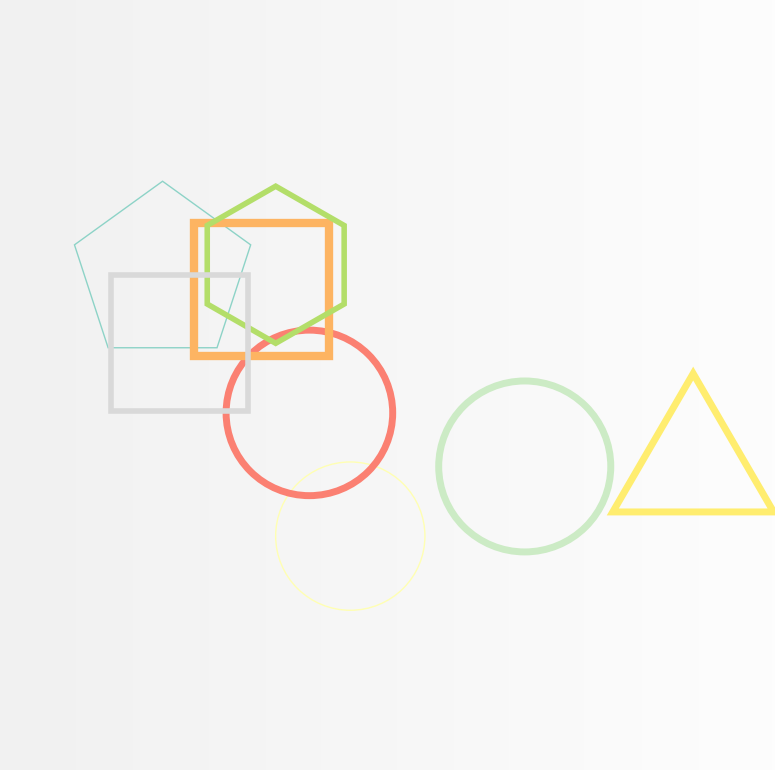[{"shape": "pentagon", "thickness": 0.5, "radius": 0.6, "center": [0.21, 0.645]}, {"shape": "circle", "thickness": 0.5, "radius": 0.48, "center": [0.452, 0.304]}, {"shape": "circle", "thickness": 2.5, "radius": 0.54, "center": [0.399, 0.464]}, {"shape": "square", "thickness": 3, "radius": 0.43, "center": [0.338, 0.624]}, {"shape": "hexagon", "thickness": 2, "radius": 0.51, "center": [0.356, 0.656]}, {"shape": "square", "thickness": 2, "radius": 0.44, "center": [0.232, 0.555]}, {"shape": "circle", "thickness": 2.5, "radius": 0.56, "center": [0.677, 0.394]}, {"shape": "triangle", "thickness": 2.5, "radius": 0.6, "center": [0.894, 0.395]}]